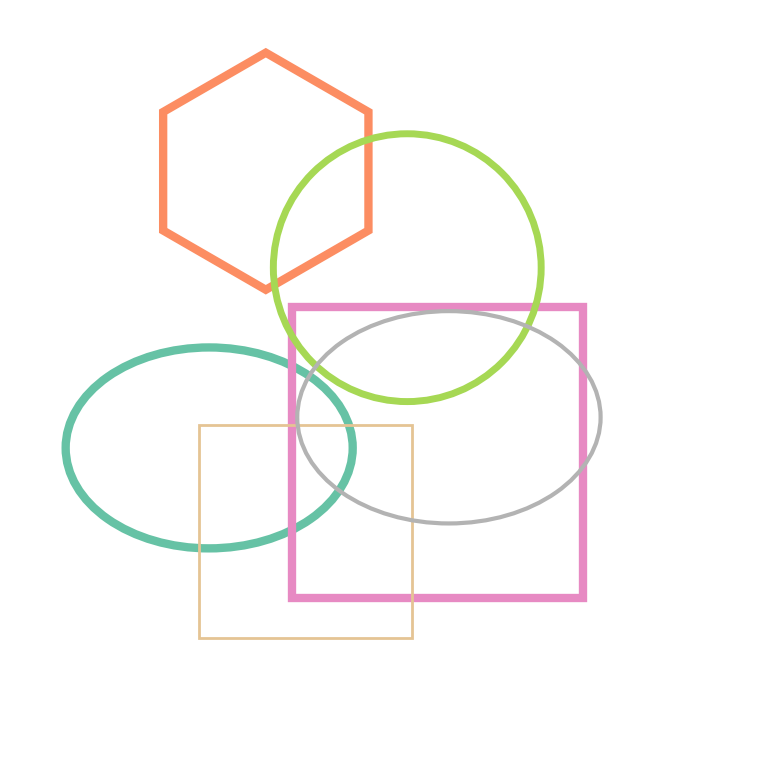[{"shape": "oval", "thickness": 3, "radius": 0.93, "center": [0.272, 0.418]}, {"shape": "hexagon", "thickness": 3, "radius": 0.77, "center": [0.345, 0.778]}, {"shape": "square", "thickness": 3, "radius": 0.95, "center": [0.569, 0.412]}, {"shape": "circle", "thickness": 2.5, "radius": 0.87, "center": [0.529, 0.652]}, {"shape": "square", "thickness": 1, "radius": 0.69, "center": [0.397, 0.309]}, {"shape": "oval", "thickness": 1.5, "radius": 0.98, "center": [0.583, 0.458]}]